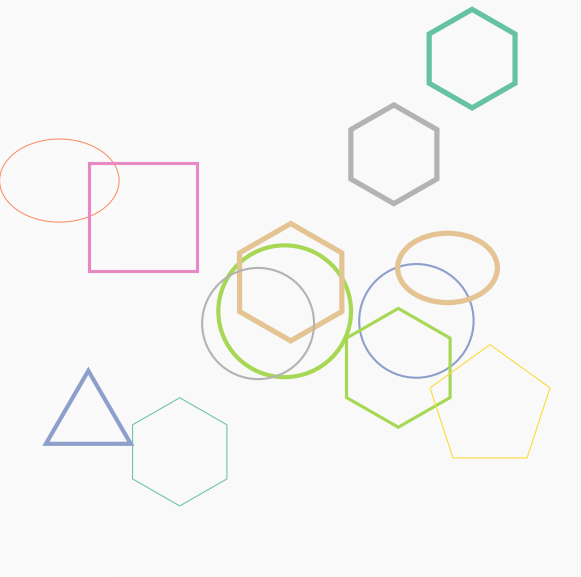[{"shape": "hexagon", "thickness": 2.5, "radius": 0.43, "center": [0.812, 0.898]}, {"shape": "hexagon", "thickness": 0.5, "radius": 0.47, "center": [0.309, 0.217]}, {"shape": "oval", "thickness": 0.5, "radius": 0.51, "center": [0.102, 0.686]}, {"shape": "triangle", "thickness": 2, "radius": 0.42, "center": [0.152, 0.273]}, {"shape": "circle", "thickness": 1, "radius": 0.49, "center": [0.716, 0.443]}, {"shape": "square", "thickness": 1.5, "radius": 0.47, "center": [0.246, 0.623]}, {"shape": "circle", "thickness": 2, "radius": 0.57, "center": [0.49, 0.46]}, {"shape": "hexagon", "thickness": 1.5, "radius": 0.51, "center": [0.685, 0.362]}, {"shape": "pentagon", "thickness": 0.5, "radius": 0.54, "center": [0.843, 0.294]}, {"shape": "hexagon", "thickness": 2.5, "radius": 0.51, "center": [0.5, 0.51]}, {"shape": "oval", "thickness": 2.5, "radius": 0.43, "center": [0.77, 0.535]}, {"shape": "circle", "thickness": 1, "radius": 0.48, "center": [0.444, 0.439]}, {"shape": "hexagon", "thickness": 2.5, "radius": 0.43, "center": [0.678, 0.732]}]